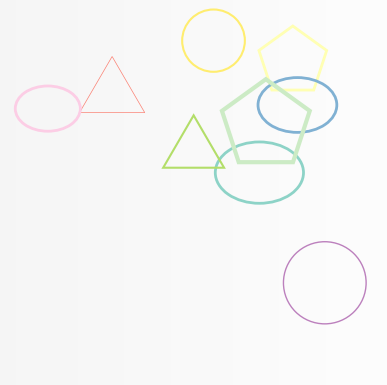[{"shape": "oval", "thickness": 2, "radius": 0.57, "center": [0.669, 0.552]}, {"shape": "pentagon", "thickness": 2, "radius": 0.46, "center": [0.756, 0.84]}, {"shape": "triangle", "thickness": 0.5, "radius": 0.49, "center": [0.289, 0.756]}, {"shape": "oval", "thickness": 2, "radius": 0.51, "center": [0.768, 0.727]}, {"shape": "triangle", "thickness": 1.5, "radius": 0.45, "center": [0.5, 0.61]}, {"shape": "oval", "thickness": 2, "radius": 0.42, "center": [0.123, 0.718]}, {"shape": "circle", "thickness": 1, "radius": 0.53, "center": [0.838, 0.265]}, {"shape": "pentagon", "thickness": 3, "radius": 0.6, "center": [0.686, 0.675]}, {"shape": "circle", "thickness": 1.5, "radius": 0.4, "center": [0.551, 0.894]}]